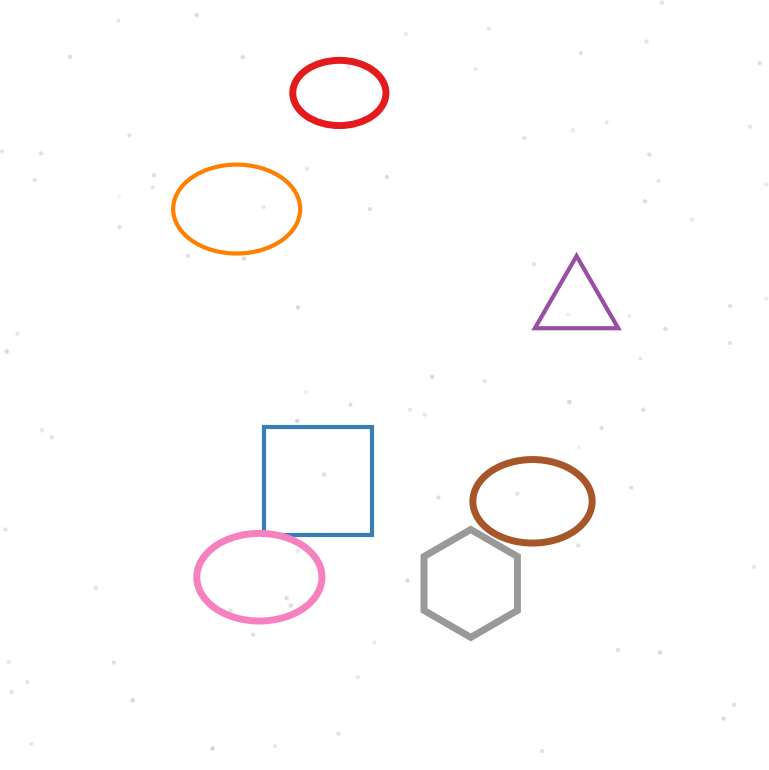[{"shape": "oval", "thickness": 2.5, "radius": 0.3, "center": [0.441, 0.879]}, {"shape": "square", "thickness": 1.5, "radius": 0.35, "center": [0.413, 0.375]}, {"shape": "triangle", "thickness": 1.5, "radius": 0.31, "center": [0.749, 0.605]}, {"shape": "oval", "thickness": 1.5, "radius": 0.41, "center": [0.307, 0.729]}, {"shape": "oval", "thickness": 2.5, "radius": 0.39, "center": [0.692, 0.349]}, {"shape": "oval", "thickness": 2.5, "radius": 0.41, "center": [0.337, 0.25]}, {"shape": "hexagon", "thickness": 2.5, "radius": 0.35, "center": [0.611, 0.242]}]